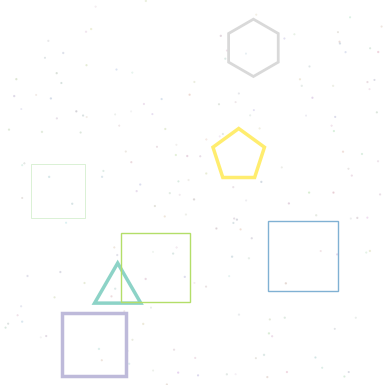[{"shape": "triangle", "thickness": 2.5, "radius": 0.35, "center": [0.306, 0.247]}, {"shape": "square", "thickness": 2.5, "radius": 0.41, "center": [0.244, 0.106]}, {"shape": "square", "thickness": 1, "radius": 0.45, "center": [0.786, 0.335]}, {"shape": "square", "thickness": 1, "radius": 0.45, "center": [0.403, 0.306]}, {"shape": "hexagon", "thickness": 2, "radius": 0.37, "center": [0.658, 0.876]}, {"shape": "square", "thickness": 0.5, "radius": 0.35, "center": [0.151, 0.504]}, {"shape": "pentagon", "thickness": 2.5, "radius": 0.35, "center": [0.62, 0.596]}]